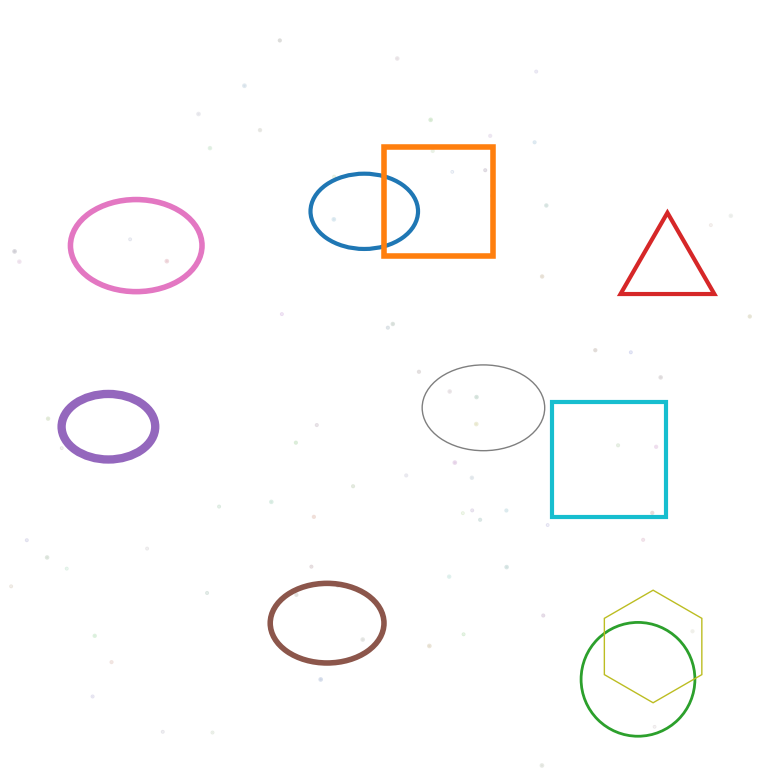[{"shape": "oval", "thickness": 1.5, "radius": 0.35, "center": [0.473, 0.726]}, {"shape": "square", "thickness": 2, "radius": 0.35, "center": [0.57, 0.739]}, {"shape": "circle", "thickness": 1, "radius": 0.37, "center": [0.829, 0.118]}, {"shape": "triangle", "thickness": 1.5, "radius": 0.35, "center": [0.867, 0.653]}, {"shape": "oval", "thickness": 3, "radius": 0.3, "center": [0.141, 0.446]}, {"shape": "oval", "thickness": 2, "radius": 0.37, "center": [0.425, 0.191]}, {"shape": "oval", "thickness": 2, "radius": 0.43, "center": [0.177, 0.681]}, {"shape": "oval", "thickness": 0.5, "radius": 0.4, "center": [0.628, 0.47]}, {"shape": "hexagon", "thickness": 0.5, "radius": 0.37, "center": [0.848, 0.16]}, {"shape": "square", "thickness": 1.5, "radius": 0.37, "center": [0.791, 0.403]}]